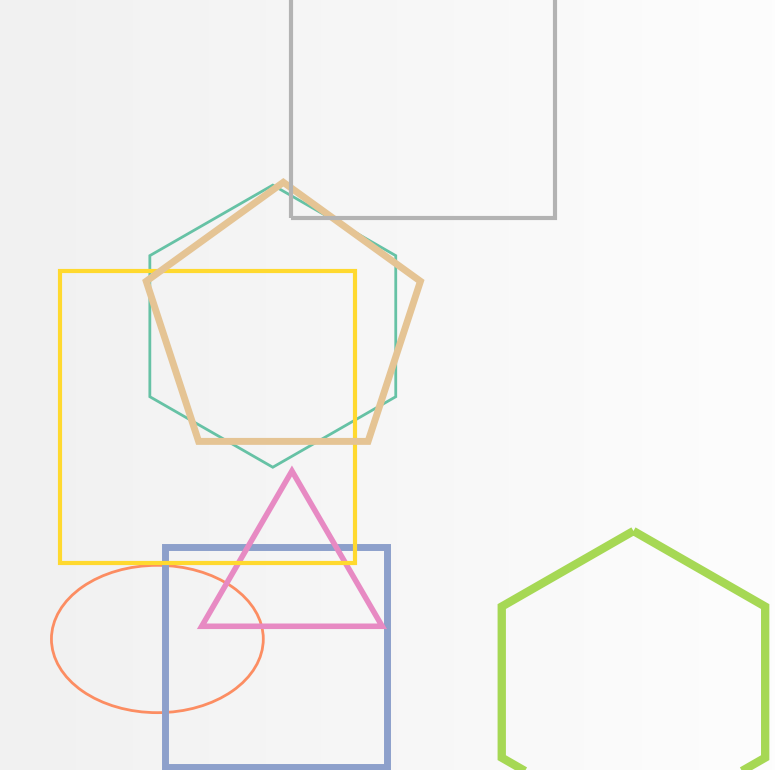[{"shape": "hexagon", "thickness": 1, "radius": 0.92, "center": [0.352, 0.576]}, {"shape": "oval", "thickness": 1, "radius": 0.68, "center": [0.203, 0.17]}, {"shape": "square", "thickness": 2.5, "radius": 0.71, "center": [0.356, 0.146]}, {"shape": "triangle", "thickness": 2, "radius": 0.67, "center": [0.377, 0.254]}, {"shape": "hexagon", "thickness": 3, "radius": 0.98, "center": [0.817, 0.114]}, {"shape": "square", "thickness": 1.5, "radius": 0.95, "center": [0.268, 0.458]}, {"shape": "pentagon", "thickness": 2.5, "radius": 0.93, "center": [0.366, 0.577]}, {"shape": "square", "thickness": 1.5, "radius": 0.85, "center": [0.545, 0.887]}]